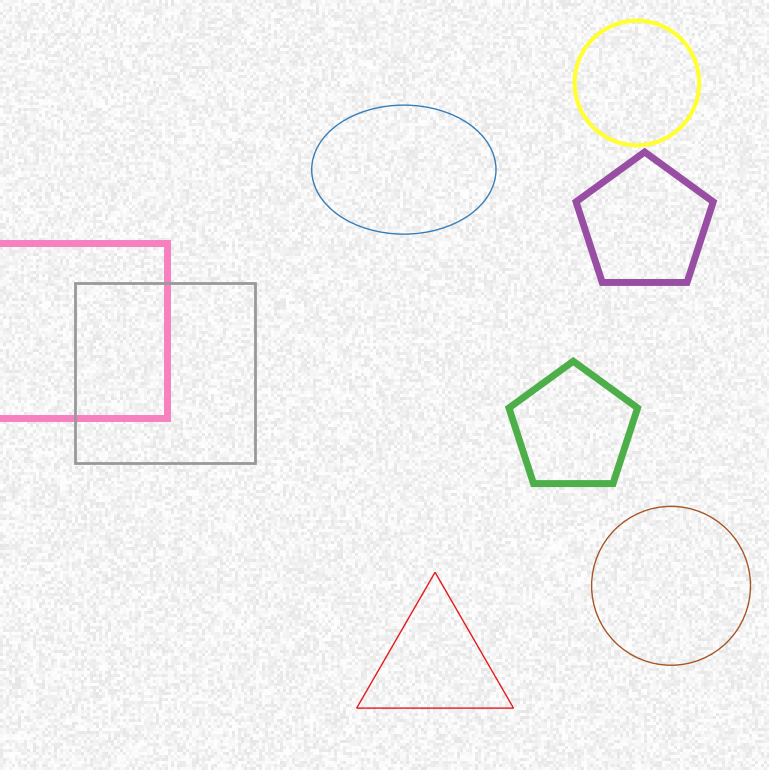[{"shape": "triangle", "thickness": 0.5, "radius": 0.59, "center": [0.565, 0.139]}, {"shape": "oval", "thickness": 0.5, "radius": 0.6, "center": [0.524, 0.78]}, {"shape": "pentagon", "thickness": 2.5, "radius": 0.44, "center": [0.745, 0.443]}, {"shape": "pentagon", "thickness": 2.5, "radius": 0.47, "center": [0.837, 0.709]}, {"shape": "circle", "thickness": 1.5, "radius": 0.4, "center": [0.827, 0.892]}, {"shape": "circle", "thickness": 0.5, "radius": 0.52, "center": [0.872, 0.239]}, {"shape": "square", "thickness": 2.5, "radius": 0.57, "center": [0.104, 0.571]}, {"shape": "square", "thickness": 1, "radius": 0.59, "center": [0.214, 0.515]}]